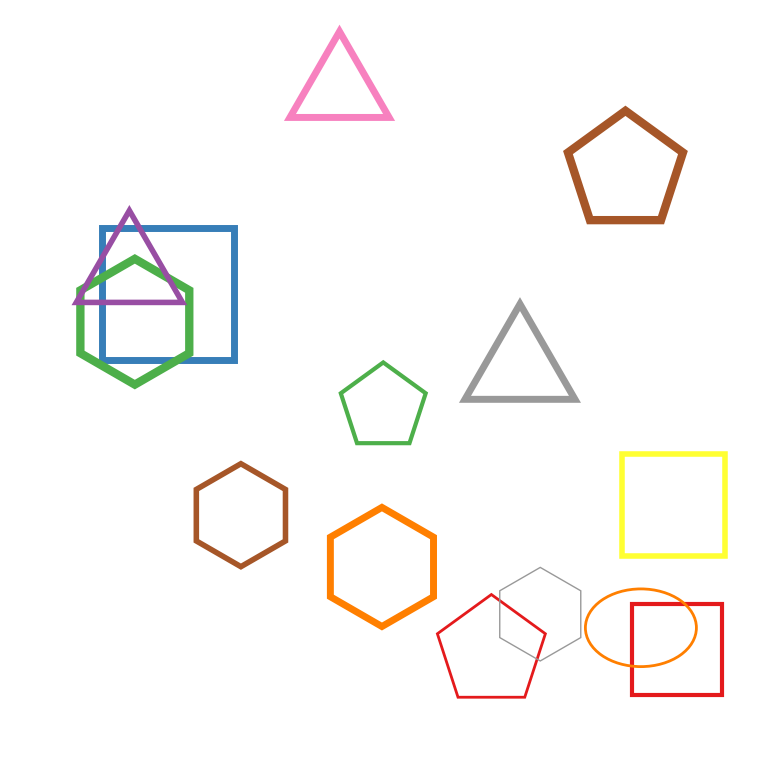[{"shape": "square", "thickness": 1.5, "radius": 0.29, "center": [0.879, 0.157]}, {"shape": "pentagon", "thickness": 1, "radius": 0.37, "center": [0.638, 0.154]}, {"shape": "square", "thickness": 2.5, "radius": 0.43, "center": [0.218, 0.618]}, {"shape": "pentagon", "thickness": 1.5, "radius": 0.29, "center": [0.498, 0.471]}, {"shape": "hexagon", "thickness": 3, "radius": 0.41, "center": [0.175, 0.582]}, {"shape": "triangle", "thickness": 2, "radius": 0.4, "center": [0.168, 0.647]}, {"shape": "hexagon", "thickness": 2.5, "radius": 0.39, "center": [0.496, 0.264]}, {"shape": "oval", "thickness": 1, "radius": 0.36, "center": [0.832, 0.185]}, {"shape": "square", "thickness": 2, "radius": 0.33, "center": [0.875, 0.344]}, {"shape": "pentagon", "thickness": 3, "radius": 0.39, "center": [0.812, 0.778]}, {"shape": "hexagon", "thickness": 2, "radius": 0.33, "center": [0.313, 0.331]}, {"shape": "triangle", "thickness": 2.5, "radius": 0.37, "center": [0.441, 0.885]}, {"shape": "triangle", "thickness": 2.5, "radius": 0.41, "center": [0.675, 0.523]}, {"shape": "hexagon", "thickness": 0.5, "radius": 0.3, "center": [0.702, 0.202]}]